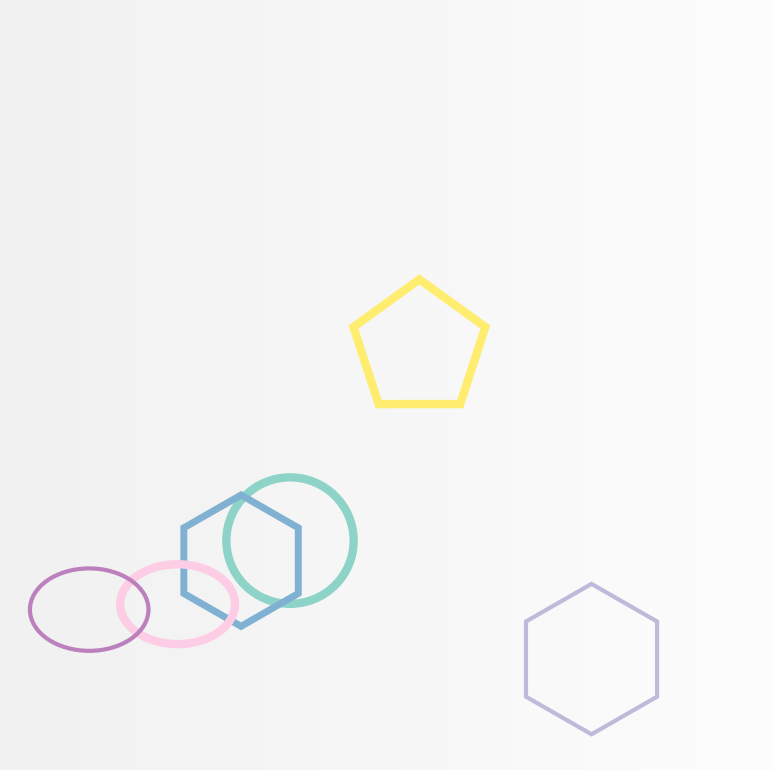[{"shape": "circle", "thickness": 3, "radius": 0.41, "center": [0.374, 0.298]}, {"shape": "hexagon", "thickness": 1.5, "radius": 0.49, "center": [0.763, 0.144]}, {"shape": "hexagon", "thickness": 2.5, "radius": 0.43, "center": [0.311, 0.272]}, {"shape": "oval", "thickness": 3, "radius": 0.37, "center": [0.229, 0.215]}, {"shape": "oval", "thickness": 1.5, "radius": 0.38, "center": [0.115, 0.208]}, {"shape": "pentagon", "thickness": 3, "radius": 0.45, "center": [0.541, 0.548]}]